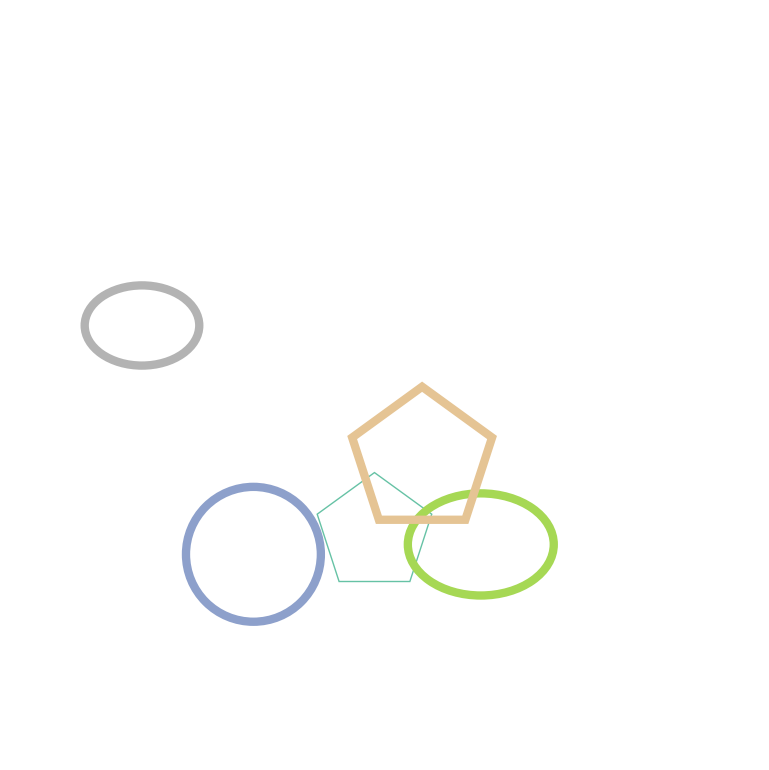[{"shape": "pentagon", "thickness": 0.5, "radius": 0.39, "center": [0.486, 0.308]}, {"shape": "circle", "thickness": 3, "radius": 0.44, "center": [0.329, 0.28]}, {"shape": "oval", "thickness": 3, "radius": 0.47, "center": [0.624, 0.293]}, {"shape": "pentagon", "thickness": 3, "radius": 0.48, "center": [0.548, 0.402]}, {"shape": "oval", "thickness": 3, "radius": 0.37, "center": [0.184, 0.577]}]